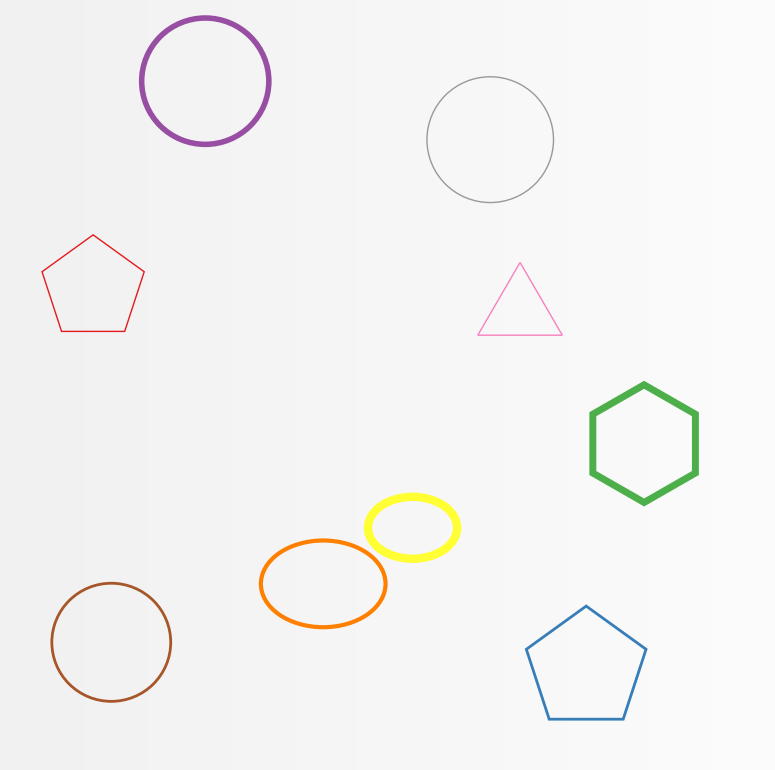[{"shape": "pentagon", "thickness": 0.5, "radius": 0.35, "center": [0.12, 0.626]}, {"shape": "pentagon", "thickness": 1, "radius": 0.41, "center": [0.756, 0.132]}, {"shape": "hexagon", "thickness": 2.5, "radius": 0.38, "center": [0.831, 0.424]}, {"shape": "circle", "thickness": 2, "radius": 0.41, "center": [0.265, 0.895]}, {"shape": "oval", "thickness": 1.5, "radius": 0.4, "center": [0.417, 0.242]}, {"shape": "oval", "thickness": 3, "radius": 0.29, "center": [0.532, 0.315]}, {"shape": "circle", "thickness": 1, "radius": 0.38, "center": [0.144, 0.166]}, {"shape": "triangle", "thickness": 0.5, "radius": 0.31, "center": [0.671, 0.596]}, {"shape": "circle", "thickness": 0.5, "radius": 0.41, "center": [0.633, 0.819]}]